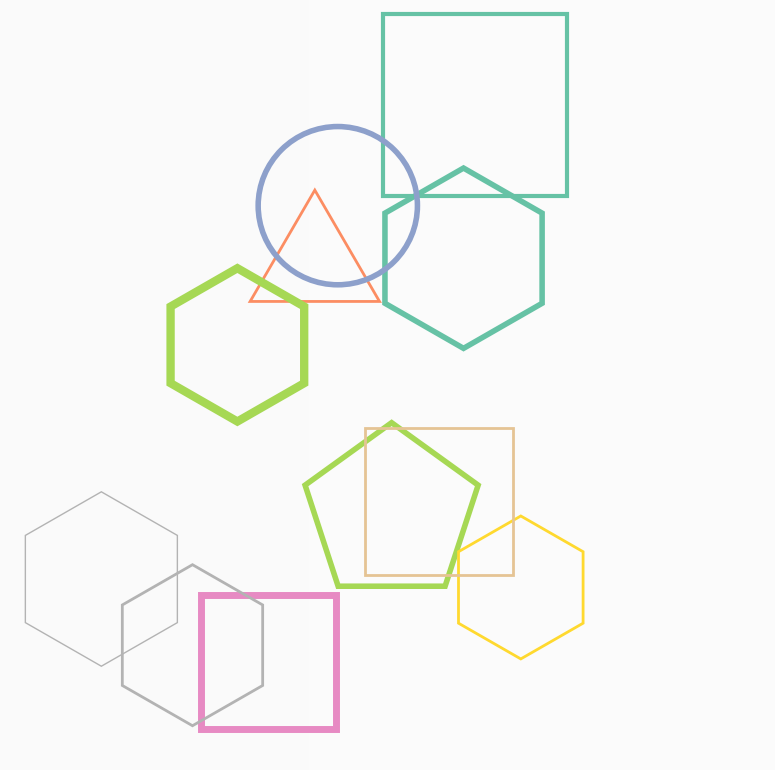[{"shape": "hexagon", "thickness": 2, "radius": 0.59, "center": [0.598, 0.665]}, {"shape": "square", "thickness": 1.5, "radius": 0.59, "center": [0.613, 0.863]}, {"shape": "triangle", "thickness": 1, "radius": 0.48, "center": [0.406, 0.657]}, {"shape": "circle", "thickness": 2, "radius": 0.51, "center": [0.436, 0.733]}, {"shape": "square", "thickness": 2.5, "radius": 0.44, "center": [0.346, 0.14]}, {"shape": "hexagon", "thickness": 3, "radius": 0.5, "center": [0.306, 0.552]}, {"shape": "pentagon", "thickness": 2, "radius": 0.59, "center": [0.505, 0.334]}, {"shape": "hexagon", "thickness": 1, "radius": 0.46, "center": [0.672, 0.237]}, {"shape": "square", "thickness": 1, "radius": 0.48, "center": [0.566, 0.349]}, {"shape": "hexagon", "thickness": 1, "radius": 0.52, "center": [0.248, 0.162]}, {"shape": "hexagon", "thickness": 0.5, "radius": 0.57, "center": [0.131, 0.248]}]